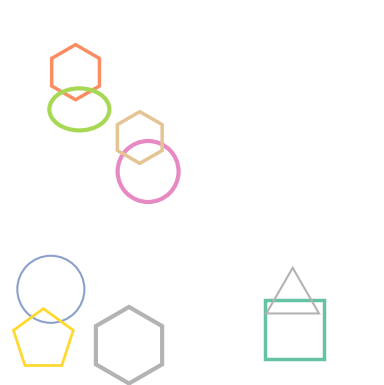[{"shape": "square", "thickness": 2.5, "radius": 0.38, "center": [0.765, 0.143]}, {"shape": "hexagon", "thickness": 2.5, "radius": 0.36, "center": [0.196, 0.812]}, {"shape": "circle", "thickness": 1.5, "radius": 0.44, "center": [0.132, 0.249]}, {"shape": "circle", "thickness": 3, "radius": 0.4, "center": [0.385, 0.555]}, {"shape": "oval", "thickness": 3, "radius": 0.39, "center": [0.206, 0.716]}, {"shape": "pentagon", "thickness": 2, "radius": 0.41, "center": [0.113, 0.117]}, {"shape": "hexagon", "thickness": 2.5, "radius": 0.34, "center": [0.363, 0.643]}, {"shape": "triangle", "thickness": 1.5, "radius": 0.39, "center": [0.76, 0.225]}, {"shape": "hexagon", "thickness": 3, "radius": 0.5, "center": [0.335, 0.103]}]